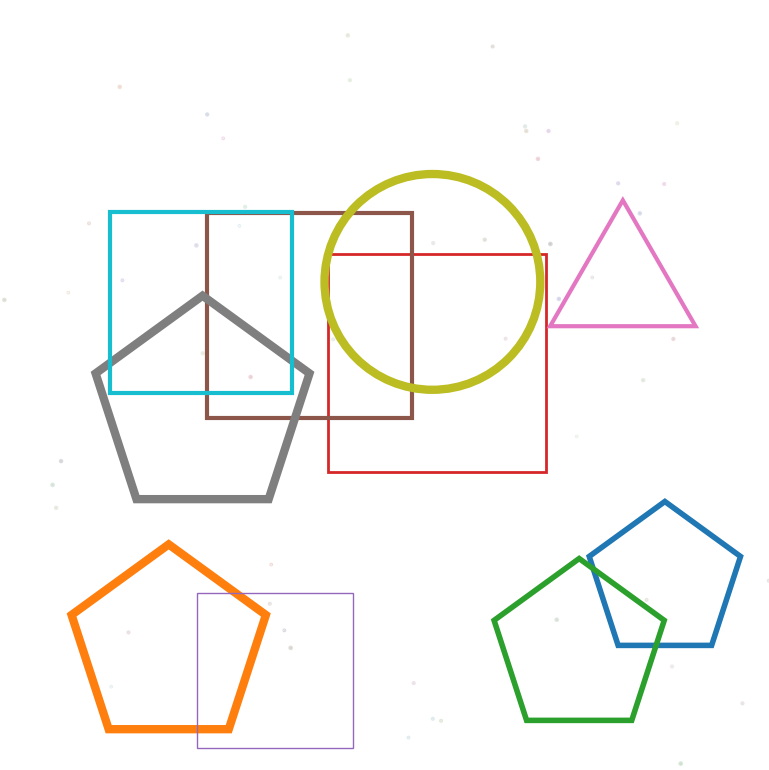[{"shape": "pentagon", "thickness": 2, "radius": 0.52, "center": [0.863, 0.245]}, {"shape": "pentagon", "thickness": 3, "radius": 0.66, "center": [0.219, 0.16]}, {"shape": "pentagon", "thickness": 2, "radius": 0.58, "center": [0.752, 0.158]}, {"shape": "square", "thickness": 1, "radius": 0.71, "center": [0.567, 0.529]}, {"shape": "square", "thickness": 0.5, "radius": 0.51, "center": [0.357, 0.129]}, {"shape": "square", "thickness": 1.5, "radius": 0.67, "center": [0.402, 0.59]}, {"shape": "triangle", "thickness": 1.5, "radius": 0.55, "center": [0.809, 0.631]}, {"shape": "pentagon", "thickness": 3, "radius": 0.73, "center": [0.263, 0.47]}, {"shape": "circle", "thickness": 3, "radius": 0.7, "center": [0.562, 0.634]}, {"shape": "square", "thickness": 1.5, "radius": 0.59, "center": [0.261, 0.607]}]